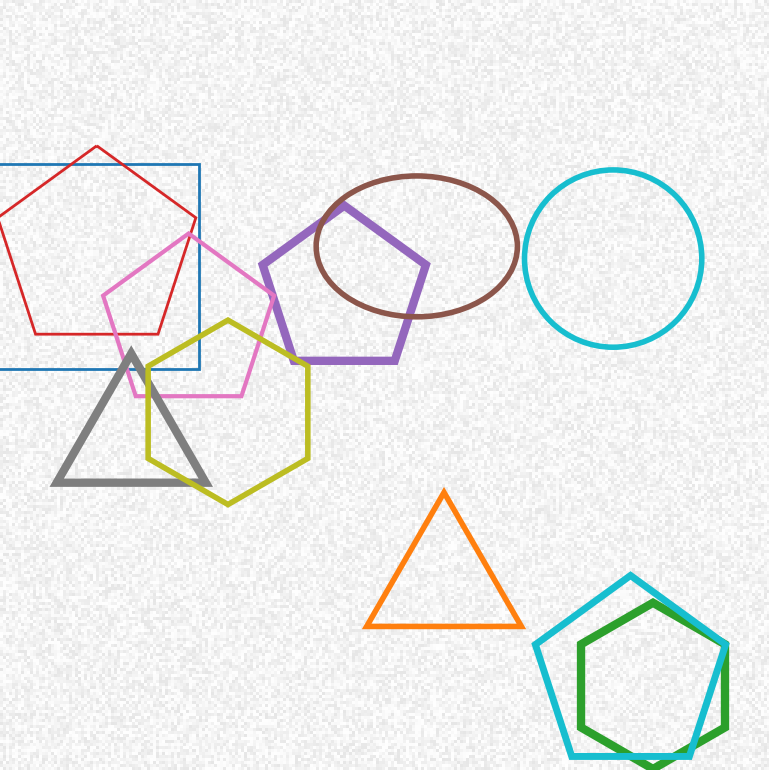[{"shape": "square", "thickness": 1, "radius": 0.67, "center": [0.125, 0.654]}, {"shape": "triangle", "thickness": 2, "radius": 0.58, "center": [0.577, 0.244]}, {"shape": "hexagon", "thickness": 3, "radius": 0.54, "center": [0.848, 0.109]}, {"shape": "pentagon", "thickness": 1, "radius": 0.68, "center": [0.126, 0.675]}, {"shape": "pentagon", "thickness": 3, "radius": 0.56, "center": [0.447, 0.622]}, {"shape": "oval", "thickness": 2, "radius": 0.65, "center": [0.541, 0.68]}, {"shape": "pentagon", "thickness": 1.5, "radius": 0.58, "center": [0.245, 0.58]}, {"shape": "triangle", "thickness": 3, "radius": 0.56, "center": [0.17, 0.429]}, {"shape": "hexagon", "thickness": 2, "radius": 0.6, "center": [0.296, 0.464]}, {"shape": "circle", "thickness": 2, "radius": 0.58, "center": [0.796, 0.664]}, {"shape": "pentagon", "thickness": 2.5, "radius": 0.65, "center": [0.819, 0.123]}]